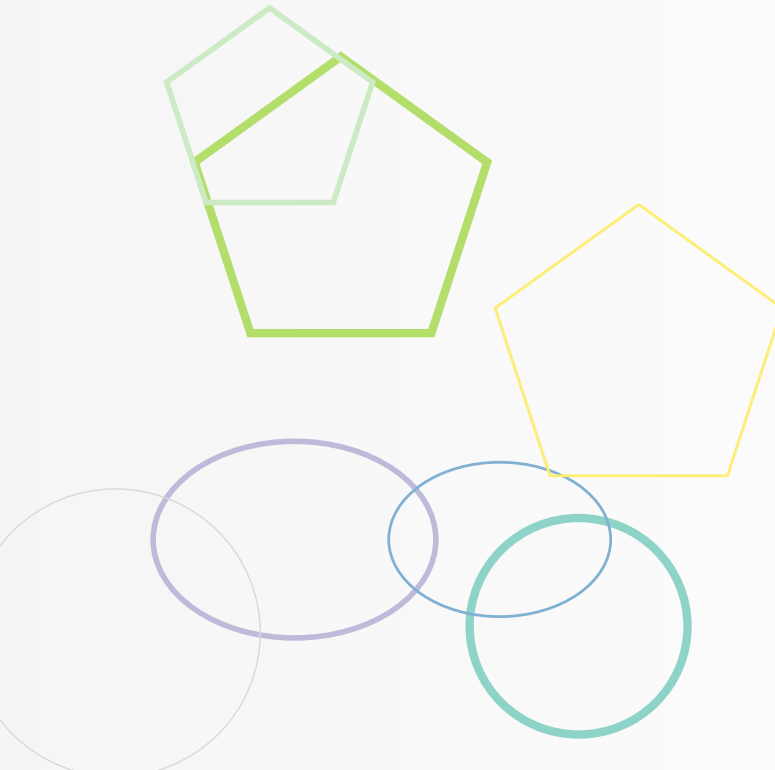[{"shape": "circle", "thickness": 3, "radius": 0.7, "center": [0.747, 0.187]}, {"shape": "oval", "thickness": 2, "radius": 0.91, "center": [0.38, 0.299]}, {"shape": "oval", "thickness": 1, "radius": 0.72, "center": [0.645, 0.299]}, {"shape": "pentagon", "thickness": 3, "radius": 0.99, "center": [0.44, 0.728]}, {"shape": "circle", "thickness": 0.5, "radius": 0.93, "center": [0.149, 0.178]}, {"shape": "pentagon", "thickness": 2, "radius": 0.7, "center": [0.348, 0.85]}, {"shape": "pentagon", "thickness": 1, "radius": 0.97, "center": [0.824, 0.54]}]